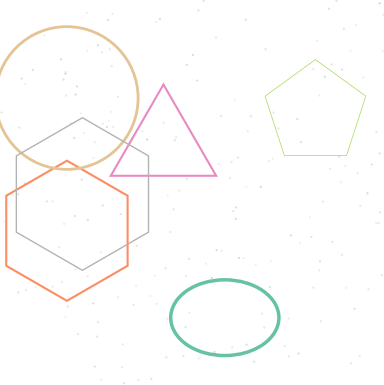[{"shape": "oval", "thickness": 2.5, "radius": 0.7, "center": [0.584, 0.175]}, {"shape": "hexagon", "thickness": 1.5, "radius": 0.91, "center": [0.174, 0.401]}, {"shape": "triangle", "thickness": 1.5, "radius": 0.79, "center": [0.425, 0.622]}, {"shape": "pentagon", "thickness": 0.5, "radius": 0.69, "center": [0.819, 0.708]}, {"shape": "circle", "thickness": 2, "radius": 0.93, "center": [0.173, 0.745]}, {"shape": "hexagon", "thickness": 1, "radius": 0.99, "center": [0.214, 0.496]}]